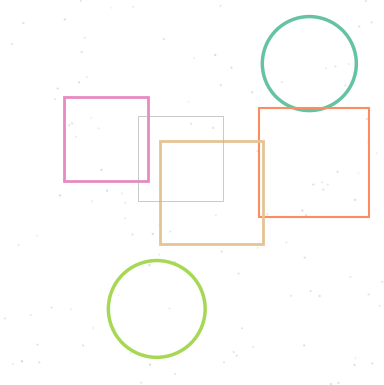[{"shape": "circle", "thickness": 2.5, "radius": 0.61, "center": [0.803, 0.835]}, {"shape": "square", "thickness": 1.5, "radius": 0.71, "center": [0.816, 0.579]}, {"shape": "square", "thickness": 2, "radius": 0.54, "center": [0.276, 0.639]}, {"shape": "circle", "thickness": 2.5, "radius": 0.63, "center": [0.407, 0.198]}, {"shape": "square", "thickness": 2, "radius": 0.67, "center": [0.55, 0.5]}, {"shape": "square", "thickness": 0.5, "radius": 0.55, "center": [0.468, 0.588]}]